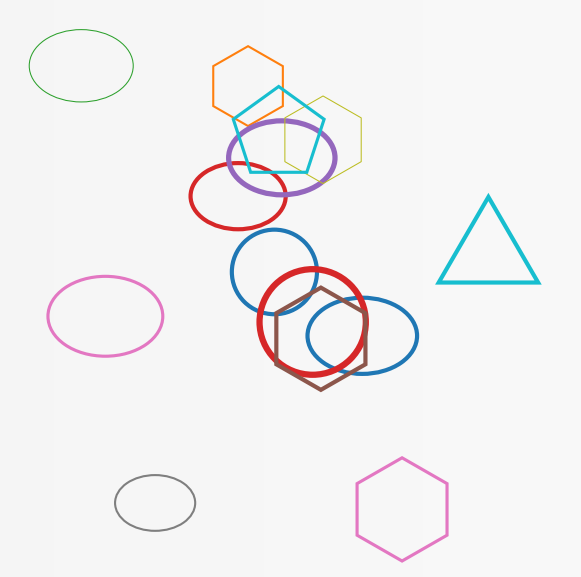[{"shape": "circle", "thickness": 2, "radius": 0.37, "center": [0.472, 0.528]}, {"shape": "oval", "thickness": 2, "radius": 0.47, "center": [0.623, 0.418]}, {"shape": "hexagon", "thickness": 1, "radius": 0.35, "center": [0.427, 0.85]}, {"shape": "oval", "thickness": 0.5, "radius": 0.45, "center": [0.14, 0.885]}, {"shape": "circle", "thickness": 3, "radius": 0.46, "center": [0.538, 0.442]}, {"shape": "oval", "thickness": 2, "radius": 0.41, "center": [0.41, 0.659]}, {"shape": "oval", "thickness": 2.5, "radius": 0.46, "center": [0.485, 0.726]}, {"shape": "hexagon", "thickness": 2, "radius": 0.44, "center": [0.552, 0.413]}, {"shape": "oval", "thickness": 1.5, "radius": 0.49, "center": [0.181, 0.451]}, {"shape": "hexagon", "thickness": 1.5, "radius": 0.45, "center": [0.692, 0.117]}, {"shape": "oval", "thickness": 1, "radius": 0.34, "center": [0.267, 0.128]}, {"shape": "hexagon", "thickness": 0.5, "radius": 0.38, "center": [0.556, 0.757]}, {"shape": "pentagon", "thickness": 1.5, "radius": 0.41, "center": [0.479, 0.767]}, {"shape": "triangle", "thickness": 2, "radius": 0.49, "center": [0.84, 0.559]}]